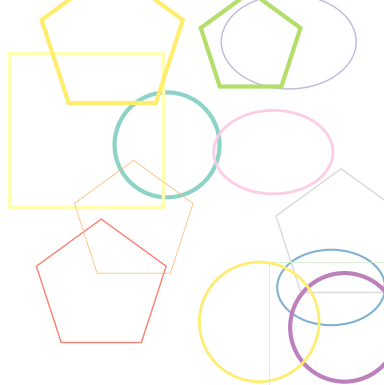[{"shape": "circle", "thickness": 3, "radius": 0.68, "center": [0.434, 0.624]}, {"shape": "square", "thickness": 2.5, "radius": 1.0, "center": [0.224, 0.662]}, {"shape": "oval", "thickness": 1, "radius": 0.88, "center": [0.75, 0.892]}, {"shape": "pentagon", "thickness": 1, "radius": 0.89, "center": [0.263, 0.254]}, {"shape": "oval", "thickness": 1.5, "radius": 0.7, "center": [0.86, 0.253]}, {"shape": "pentagon", "thickness": 0.5, "radius": 0.81, "center": [0.347, 0.421]}, {"shape": "pentagon", "thickness": 3, "radius": 0.68, "center": [0.651, 0.885]}, {"shape": "oval", "thickness": 2, "radius": 0.77, "center": [0.71, 0.605]}, {"shape": "pentagon", "thickness": 1, "radius": 0.89, "center": [0.886, 0.384]}, {"shape": "circle", "thickness": 3, "radius": 0.7, "center": [0.895, 0.15]}, {"shape": "square", "thickness": 0.5, "radius": 0.9, "center": [0.88, 0.139]}, {"shape": "pentagon", "thickness": 3, "radius": 0.96, "center": [0.292, 0.889]}, {"shape": "circle", "thickness": 2, "radius": 0.78, "center": [0.673, 0.164]}]